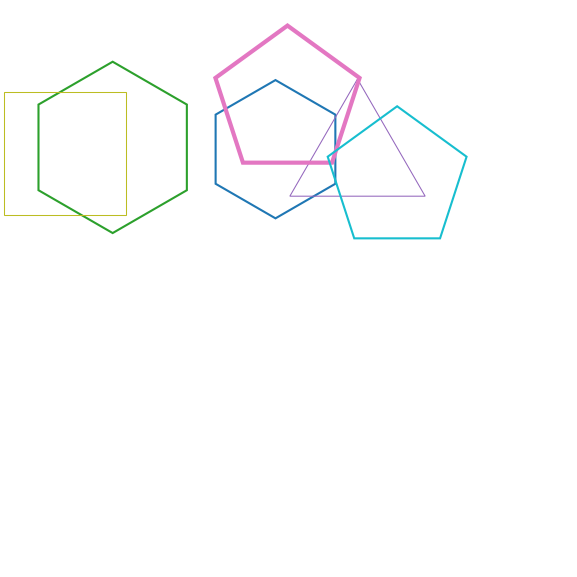[{"shape": "hexagon", "thickness": 1, "radius": 0.6, "center": [0.477, 0.741]}, {"shape": "hexagon", "thickness": 1, "radius": 0.74, "center": [0.195, 0.744]}, {"shape": "triangle", "thickness": 0.5, "radius": 0.68, "center": [0.619, 0.727]}, {"shape": "pentagon", "thickness": 2, "radius": 0.66, "center": [0.498, 0.824]}, {"shape": "square", "thickness": 0.5, "radius": 0.53, "center": [0.113, 0.733]}, {"shape": "pentagon", "thickness": 1, "radius": 0.63, "center": [0.688, 0.689]}]